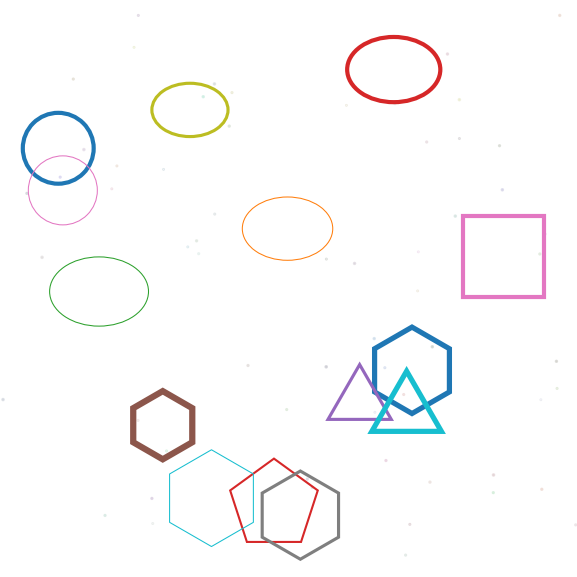[{"shape": "hexagon", "thickness": 2.5, "radius": 0.37, "center": [0.713, 0.358]}, {"shape": "circle", "thickness": 2, "radius": 0.31, "center": [0.101, 0.742]}, {"shape": "oval", "thickness": 0.5, "radius": 0.39, "center": [0.498, 0.603]}, {"shape": "oval", "thickness": 0.5, "radius": 0.43, "center": [0.172, 0.494]}, {"shape": "oval", "thickness": 2, "radius": 0.4, "center": [0.682, 0.879]}, {"shape": "pentagon", "thickness": 1, "radius": 0.4, "center": [0.474, 0.125]}, {"shape": "triangle", "thickness": 1.5, "radius": 0.32, "center": [0.623, 0.305]}, {"shape": "hexagon", "thickness": 3, "radius": 0.3, "center": [0.282, 0.263]}, {"shape": "square", "thickness": 2, "radius": 0.35, "center": [0.872, 0.555]}, {"shape": "circle", "thickness": 0.5, "radius": 0.3, "center": [0.109, 0.669]}, {"shape": "hexagon", "thickness": 1.5, "radius": 0.38, "center": [0.52, 0.107]}, {"shape": "oval", "thickness": 1.5, "radius": 0.33, "center": [0.329, 0.809]}, {"shape": "triangle", "thickness": 2.5, "radius": 0.35, "center": [0.704, 0.287]}, {"shape": "hexagon", "thickness": 0.5, "radius": 0.42, "center": [0.366, 0.137]}]